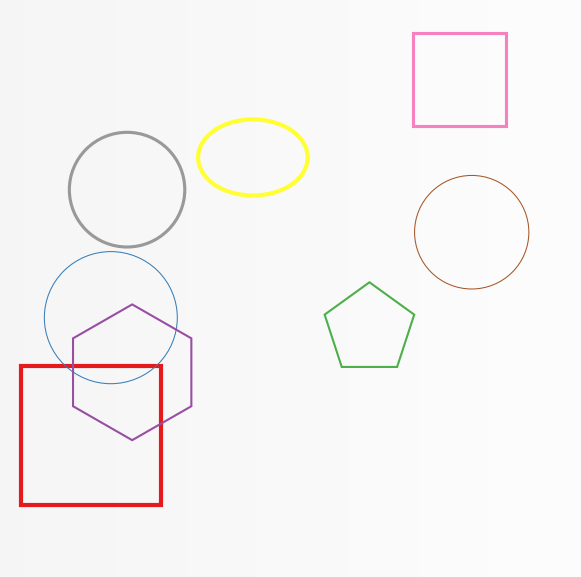[{"shape": "square", "thickness": 2, "radius": 0.6, "center": [0.156, 0.245]}, {"shape": "circle", "thickness": 0.5, "radius": 0.57, "center": [0.191, 0.449]}, {"shape": "pentagon", "thickness": 1, "radius": 0.41, "center": [0.636, 0.429]}, {"shape": "hexagon", "thickness": 1, "radius": 0.59, "center": [0.227, 0.354]}, {"shape": "oval", "thickness": 2, "radius": 0.47, "center": [0.435, 0.726]}, {"shape": "circle", "thickness": 0.5, "radius": 0.49, "center": [0.812, 0.597]}, {"shape": "square", "thickness": 1.5, "radius": 0.4, "center": [0.79, 0.861]}, {"shape": "circle", "thickness": 1.5, "radius": 0.5, "center": [0.219, 0.671]}]